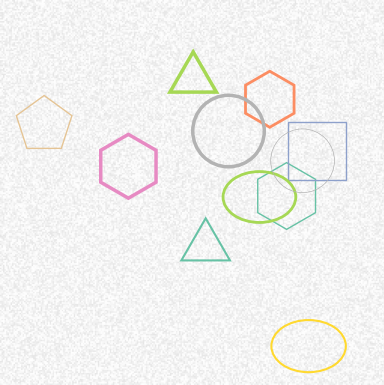[{"shape": "hexagon", "thickness": 1, "radius": 0.43, "center": [0.745, 0.491]}, {"shape": "triangle", "thickness": 1.5, "radius": 0.36, "center": [0.534, 0.36]}, {"shape": "hexagon", "thickness": 2, "radius": 0.36, "center": [0.701, 0.742]}, {"shape": "square", "thickness": 1, "radius": 0.38, "center": [0.823, 0.609]}, {"shape": "hexagon", "thickness": 2.5, "radius": 0.41, "center": [0.333, 0.568]}, {"shape": "oval", "thickness": 2, "radius": 0.47, "center": [0.674, 0.488]}, {"shape": "triangle", "thickness": 2.5, "radius": 0.35, "center": [0.502, 0.796]}, {"shape": "oval", "thickness": 1.5, "radius": 0.48, "center": [0.802, 0.101]}, {"shape": "pentagon", "thickness": 1, "radius": 0.38, "center": [0.115, 0.676]}, {"shape": "circle", "thickness": 0.5, "radius": 0.41, "center": [0.786, 0.582]}, {"shape": "circle", "thickness": 2.5, "radius": 0.46, "center": [0.594, 0.66]}]